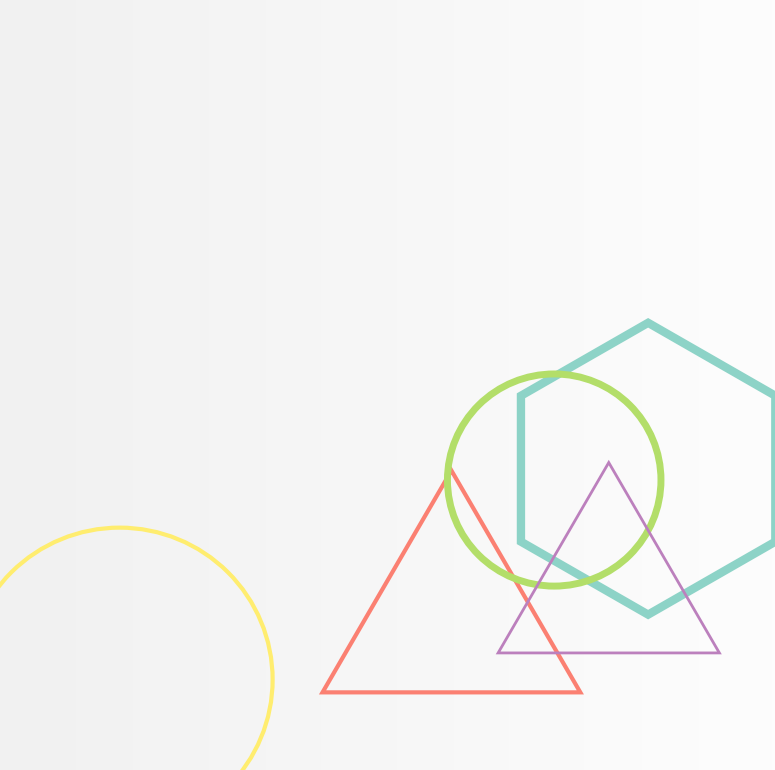[{"shape": "hexagon", "thickness": 3, "radius": 0.95, "center": [0.836, 0.391]}, {"shape": "triangle", "thickness": 1.5, "radius": 0.96, "center": [0.582, 0.197]}, {"shape": "circle", "thickness": 2.5, "radius": 0.69, "center": [0.715, 0.377]}, {"shape": "triangle", "thickness": 1, "radius": 0.82, "center": [0.785, 0.234]}, {"shape": "circle", "thickness": 1.5, "radius": 0.99, "center": [0.154, 0.117]}]